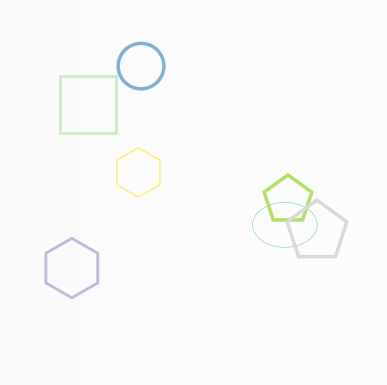[{"shape": "oval", "thickness": 0.5, "radius": 0.42, "center": [0.735, 0.416]}, {"shape": "hexagon", "thickness": 2, "radius": 0.39, "center": [0.185, 0.304]}, {"shape": "circle", "thickness": 2.5, "radius": 0.3, "center": [0.364, 0.828]}, {"shape": "pentagon", "thickness": 2.5, "radius": 0.32, "center": [0.743, 0.481]}, {"shape": "pentagon", "thickness": 2.5, "radius": 0.41, "center": [0.818, 0.399]}, {"shape": "square", "thickness": 2, "radius": 0.36, "center": [0.227, 0.729]}, {"shape": "hexagon", "thickness": 1, "radius": 0.32, "center": [0.357, 0.552]}]